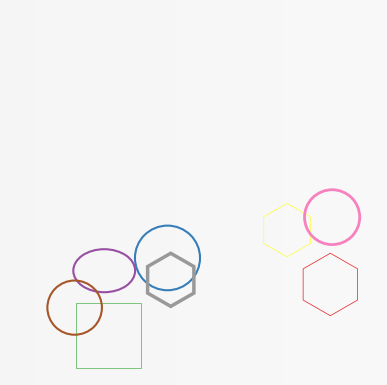[{"shape": "hexagon", "thickness": 0.5, "radius": 0.41, "center": [0.853, 0.261]}, {"shape": "circle", "thickness": 1.5, "radius": 0.42, "center": [0.432, 0.33]}, {"shape": "square", "thickness": 0.5, "radius": 0.42, "center": [0.28, 0.129]}, {"shape": "oval", "thickness": 1.5, "radius": 0.4, "center": [0.269, 0.297]}, {"shape": "hexagon", "thickness": 0.5, "radius": 0.35, "center": [0.741, 0.402]}, {"shape": "circle", "thickness": 1.5, "radius": 0.35, "center": [0.193, 0.201]}, {"shape": "circle", "thickness": 2, "radius": 0.36, "center": [0.857, 0.436]}, {"shape": "hexagon", "thickness": 2.5, "radius": 0.34, "center": [0.441, 0.273]}]